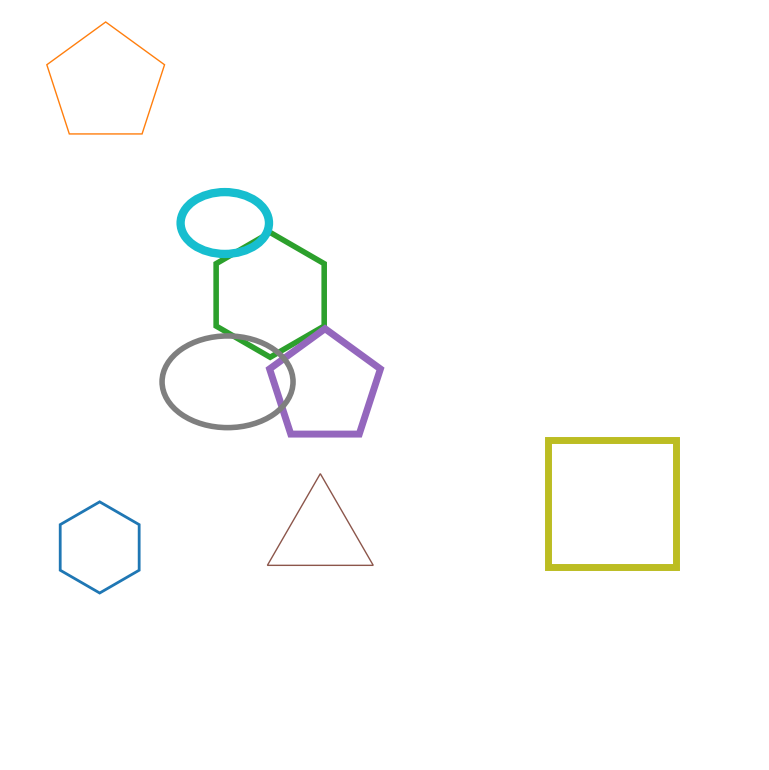[{"shape": "hexagon", "thickness": 1, "radius": 0.3, "center": [0.129, 0.289]}, {"shape": "pentagon", "thickness": 0.5, "radius": 0.4, "center": [0.137, 0.891]}, {"shape": "hexagon", "thickness": 2, "radius": 0.41, "center": [0.351, 0.617]}, {"shape": "pentagon", "thickness": 2.5, "radius": 0.38, "center": [0.422, 0.497]}, {"shape": "triangle", "thickness": 0.5, "radius": 0.4, "center": [0.416, 0.305]}, {"shape": "oval", "thickness": 2, "radius": 0.43, "center": [0.296, 0.504]}, {"shape": "square", "thickness": 2.5, "radius": 0.42, "center": [0.795, 0.346]}, {"shape": "oval", "thickness": 3, "radius": 0.29, "center": [0.292, 0.71]}]